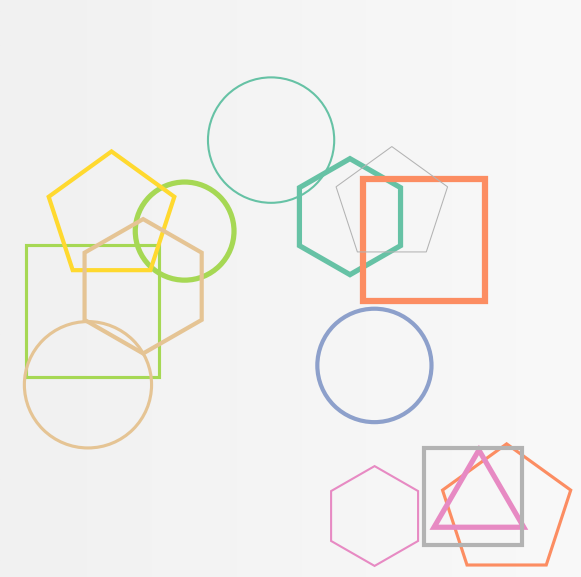[{"shape": "hexagon", "thickness": 2.5, "radius": 0.5, "center": [0.602, 0.624]}, {"shape": "circle", "thickness": 1, "radius": 0.54, "center": [0.466, 0.757]}, {"shape": "pentagon", "thickness": 1.5, "radius": 0.58, "center": [0.872, 0.115]}, {"shape": "square", "thickness": 3, "radius": 0.53, "center": [0.729, 0.584]}, {"shape": "circle", "thickness": 2, "radius": 0.49, "center": [0.644, 0.366]}, {"shape": "triangle", "thickness": 2.5, "radius": 0.45, "center": [0.824, 0.131]}, {"shape": "hexagon", "thickness": 1, "radius": 0.43, "center": [0.644, 0.106]}, {"shape": "square", "thickness": 1.5, "radius": 0.57, "center": [0.159, 0.46]}, {"shape": "circle", "thickness": 2.5, "radius": 0.42, "center": [0.318, 0.599]}, {"shape": "pentagon", "thickness": 2, "radius": 0.57, "center": [0.192, 0.623]}, {"shape": "circle", "thickness": 1.5, "radius": 0.55, "center": [0.151, 0.333]}, {"shape": "hexagon", "thickness": 2, "radius": 0.58, "center": [0.246, 0.503]}, {"shape": "pentagon", "thickness": 0.5, "radius": 0.5, "center": [0.674, 0.644]}, {"shape": "square", "thickness": 2, "radius": 0.42, "center": [0.814, 0.14]}]